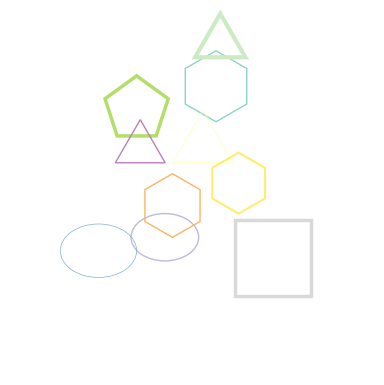[{"shape": "hexagon", "thickness": 1, "radius": 0.46, "center": [0.561, 0.776]}, {"shape": "triangle", "thickness": 0.5, "radius": 0.45, "center": [0.527, 0.623]}, {"shape": "oval", "thickness": 1, "radius": 0.44, "center": [0.428, 0.384]}, {"shape": "oval", "thickness": 0.5, "radius": 0.5, "center": [0.256, 0.349]}, {"shape": "hexagon", "thickness": 1, "radius": 0.41, "center": [0.448, 0.466]}, {"shape": "pentagon", "thickness": 2.5, "radius": 0.43, "center": [0.355, 0.717]}, {"shape": "square", "thickness": 2.5, "radius": 0.49, "center": [0.709, 0.331]}, {"shape": "triangle", "thickness": 1, "radius": 0.37, "center": [0.364, 0.615]}, {"shape": "triangle", "thickness": 3, "radius": 0.38, "center": [0.572, 0.889]}, {"shape": "hexagon", "thickness": 1.5, "radius": 0.4, "center": [0.62, 0.524]}]